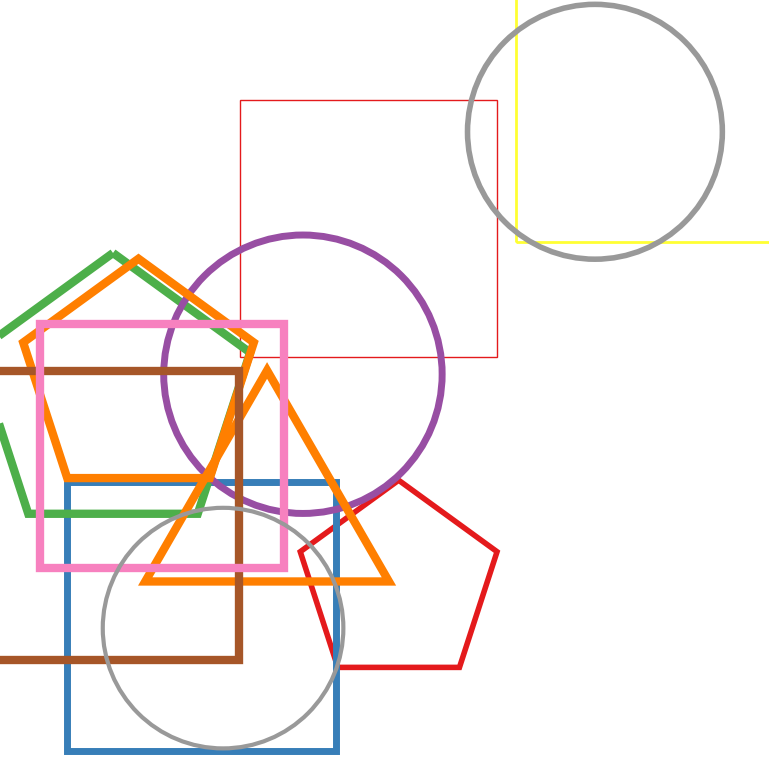[{"shape": "square", "thickness": 0.5, "radius": 0.83, "center": [0.479, 0.703]}, {"shape": "pentagon", "thickness": 2, "radius": 0.67, "center": [0.518, 0.242]}, {"shape": "square", "thickness": 2.5, "radius": 0.87, "center": [0.262, 0.199]}, {"shape": "pentagon", "thickness": 3, "radius": 0.94, "center": [0.147, 0.484]}, {"shape": "circle", "thickness": 2.5, "radius": 0.9, "center": [0.393, 0.514]}, {"shape": "pentagon", "thickness": 3, "radius": 0.79, "center": [0.18, 0.507]}, {"shape": "triangle", "thickness": 3, "radius": 0.91, "center": [0.347, 0.336]}, {"shape": "square", "thickness": 1, "radius": 0.87, "center": [0.845, 0.86]}, {"shape": "square", "thickness": 3, "radius": 0.94, "center": [0.123, 0.33]}, {"shape": "square", "thickness": 3, "radius": 0.79, "center": [0.21, 0.421]}, {"shape": "circle", "thickness": 1.5, "radius": 0.78, "center": [0.29, 0.184]}, {"shape": "circle", "thickness": 2, "radius": 0.83, "center": [0.773, 0.829]}]